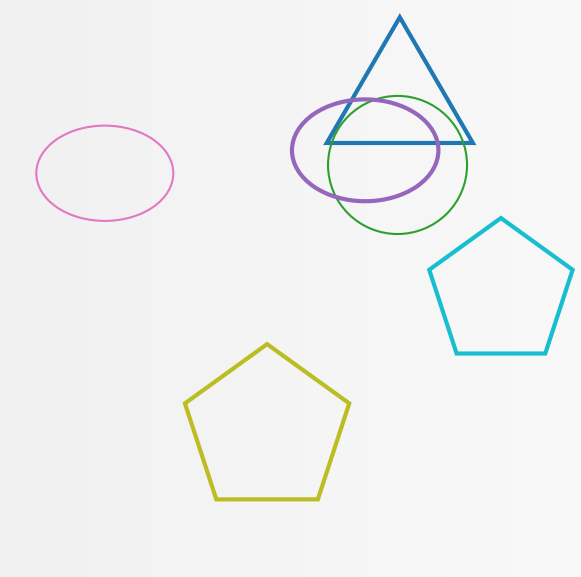[{"shape": "triangle", "thickness": 2, "radius": 0.73, "center": [0.688, 0.824]}, {"shape": "circle", "thickness": 1, "radius": 0.6, "center": [0.684, 0.713]}, {"shape": "oval", "thickness": 2, "radius": 0.63, "center": [0.628, 0.739]}, {"shape": "oval", "thickness": 1, "radius": 0.59, "center": [0.18, 0.699]}, {"shape": "pentagon", "thickness": 2, "radius": 0.74, "center": [0.46, 0.255]}, {"shape": "pentagon", "thickness": 2, "radius": 0.65, "center": [0.862, 0.492]}]